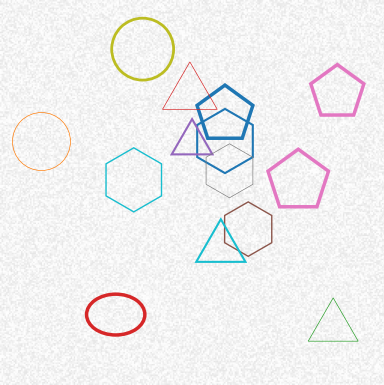[{"shape": "hexagon", "thickness": 1.5, "radius": 0.42, "center": [0.584, 0.634]}, {"shape": "pentagon", "thickness": 2.5, "radius": 0.38, "center": [0.584, 0.703]}, {"shape": "circle", "thickness": 0.5, "radius": 0.38, "center": [0.108, 0.632]}, {"shape": "triangle", "thickness": 0.5, "radius": 0.37, "center": [0.865, 0.151]}, {"shape": "oval", "thickness": 2.5, "radius": 0.38, "center": [0.301, 0.183]}, {"shape": "triangle", "thickness": 0.5, "radius": 0.41, "center": [0.493, 0.757]}, {"shape": "triangle", "thickness": 1.5, "radius": 0.31, "center": [0.499, 0.63]}, {"shape": "hexagon", "thickness": 1, "radius": 0.35, "center": [0.645, 0.405]}, {"shape": "pentagon", "thickness": 2.5, "radius": 0.36, "center": [0.876, 0.76]}, {"shape": "pentagon", "thickness": 2.5, "radius": 0.41, "center": [0.775, 0.53]}, {"shape": "hexagon", "thickness": 0.5, "radius": 0.35, "center": [0.596, 0.556]}, {"shape": "circle", "thickness": 2, "radius": 0.4, "center": [0.371, 0.872]}, {"shape": "triangle", "thickness": 1.5, "radius": 0.37, "center": [0.574, 0.357]}, {"shape": "hexagon", "thickness": 1, "radius": 0.42, "center": [0.347, 0.533]}]